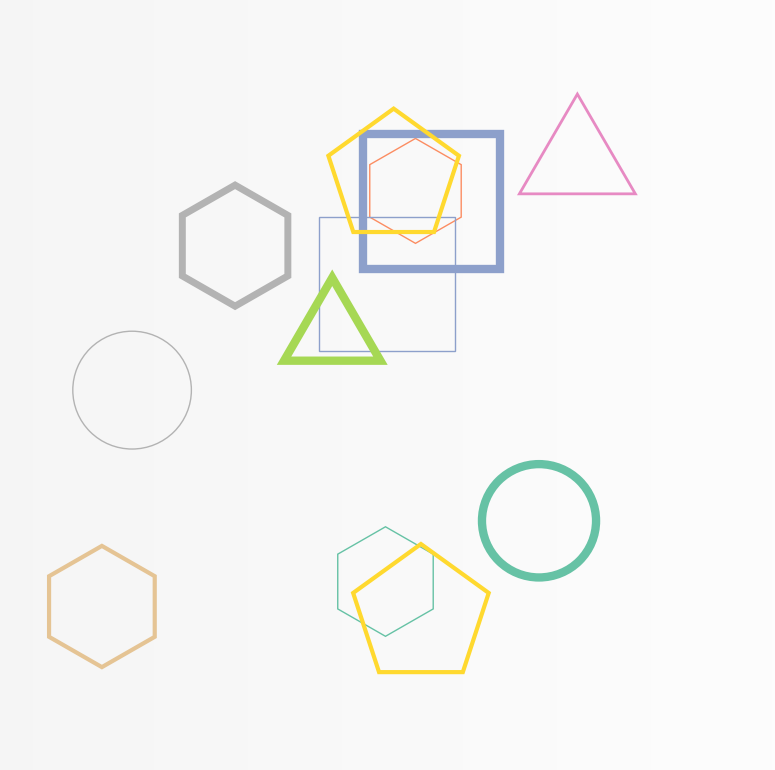[{"shape": "circle", "thickness": 3, "radius": 0.37, "center": [0.696, 0.324]}, {"shape": "hexagon", "thickness": 0.5, "radius": 0.36, "center": [0.497, 0.245]}, {"shape": "hexagon", "thickness": 0.5, "radius": 0.34, "center": [0.536, 0.752]}, {"shape": "square", "thickness": 0.5, "radius": 0.44, "center": [0.5, 0.631]}, {"shape": "square", "thickness": 3, "radius": 0.44, "center": [0.557, 0.739]}, {"shape": "triangle", "thickness": 1, "radius": 0.43, "center": [0.745, 0.791]}, {"shape": "triangle", "thickness": 3, "radius": 0.36, "center": [0.429, 0.567]}, {"shape": "pentagon", "thickness": 1.5, "radius": 0.46, "center": [0.543, 0.202]}, {"shape": "pentagon", "thickness": 1.5, "radius": 0.44, "center": [0.508, 0.77]}, {"shape": "hexagon", "thickness": 1.5, "radius": 0.39, "center": [0.131, 0.212]}, {"shape": "hexagon", "thickness": 2.5, "radius": 0.39, "center": [0.303, 0.681]}, {"shape": "circle", "thickness": 0.5, "radius": 0.38, "center": [0.17, 0.493]}]